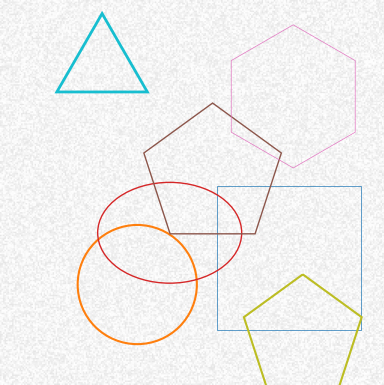[{"shape": "square", "thickness": 0.5, "radius": 0.94, "center": [0.751, 0.329]}, {"shape": "circle", "thickness": 1.5, "radius": 0.77, "center": [0.357, 0.261]}, {"shape": "oval", "thickness": 1, "radius": 0.94, "center": [0.441, 0.395]}, {"shape": "pentagon", "thickness": 1, "radius": 0.94, "center": [0.552, 0.545]}, {"shape": "hexagon", "thickness": 0.5, "radius": 0.93, "center": [0.762, 0.75]}, {"shape": "pentagon", "thickness": 1.5, "radius": 0.8, "center": [0.786, 0.126]}, {"shape": "triangle", "thickness": 2, "radius": 0.68, "center": [0.265, 0.829]}]